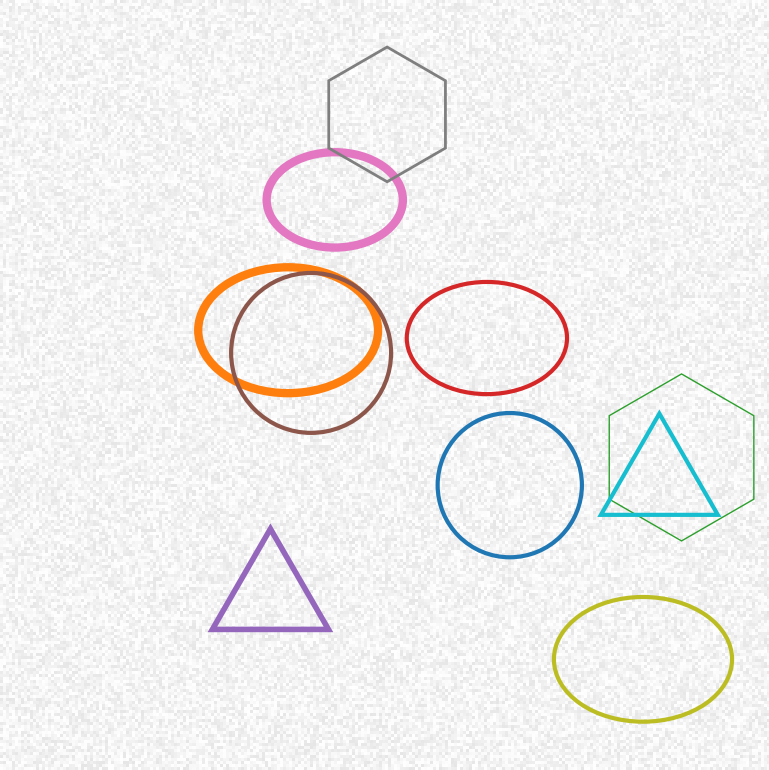[{"shape": "circle", "thickness": 1.5, "radius": 0.47, "center": [0.662, 0.37]}, {"shape": "oval", "thickness": 3, "radius": 0.58, "center": [0.374, 0.571]}, {"shape": "hexagon", "thickness": 0.5, "radius": 0.54, "center": [0.885, 0.406]}, {"shape": "oval", "thickness": 1.5, "radius": 0.52, "center": [0.632, 0.561]}, {"shape": "triangle", "thickness": 2, "radius": 0.44, "center": [0.351, 0.226]}, {"shape": "circle", "thickness": 1.5, "radius": 0.52, "center": [0.404, 0.542]}, {"shape": "oval", "thickness": 3, "radius": 0.44, "center": [0.435, 0.74]}, {"shape": "hexagon", "thickness": 1, "radius": 0.44, "center": [0.503, 0.851]}, {"shape": "oval", "thickness": 1.5, "radius": 0.58, "center": [0.835, 0.144]}, {"shape": "triangle", "thickness": 1.5, "radius": 0.44, "center": [0.856, 0.375]}]